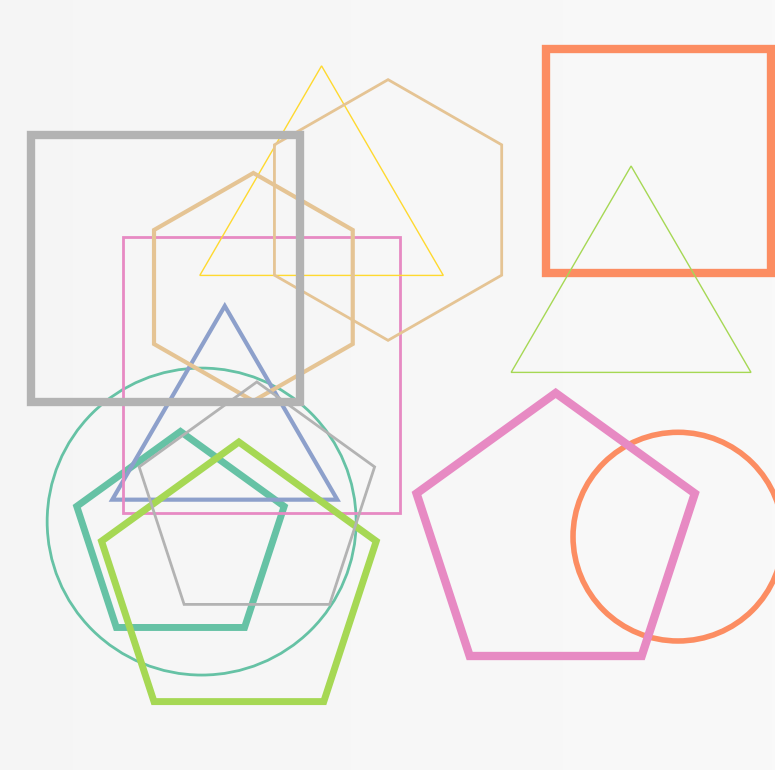[{"shape": "circle", "thickness": 1, "radius": 1.0, "center": [0.26, 0.323]}, {"shape": "pentagon", "thickness": 2.5, "radius": 0.7, "center": [0.233, 0.299]}, {"shape": "circle", "thickness": 2, "radius": 0.68, "center": [0.875, 0.303]}, {"shape": "square", "thickness": 3, "radius": 0.73, "center": [0.849, 0.79]}, {"shape": "triangle", "thickness": 1.5, "radius": 0.84, "center": [0.29, 0.435]}, {"shape": "square", "thickness": 1, "radius": 0.9, "center": [0.338, 0.513]}, {"shape": "pentagon", "thickness": 3, "radius": 0.94, "center": [0.717, 0.301]}, {"shape": "pentagon", "thickness": 2.5, "radius": 0.93, "center": [0.308, 0.24]}, {"shape": "triangle", "thickness": 0.5, "radius": 0.89, "center": [0.814, 0.606]}, {"shape": "triangle", "thickness": 0.5, "radius": 0.91, "center": [0.415, 0.733]}, {"shape": "hexagon", "thickness": 1.5, "radius": 0.74, "center": [0.327, 0.627]}, {"shape": "hexagon", "thickness": 1, "radius": 0.85, "center": [0.501, 0.727]}, {"shape": "square", "thickness": 3, "radius": 0.87, "center": [0.213, 0.652]}, {"shape": "pentagon", "thickness": 1, "radius": 0.8, "center": [0.331, 0.344]}]